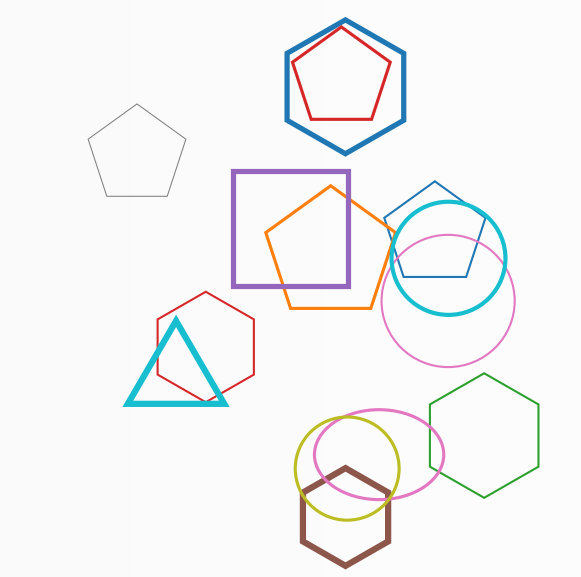[{"shape": "pentagon", "thickness": 1, "radius": 0.46, "center": [0.748, 0.594]}, {"shape": "hexagon", "thickness": 2.5, "radius": 0.58, "center": [0.594, 0.849]}, {"shape": "pentagon", "thickness": 1.5, "radius": 0.59, "center": [0.569, 0.56]}, {"shape": "hexagon", "thickness": 1, "radius": 0.54, "center": [0.833, 0.245]}, {"shape": "pentagon", "thickness": 1.5, "radius": 0.44, "center": [0.587, 0.864]}, {"shape": "hexagon", "thickness": 1, "radius": 0.48, "center": [0.354, 0.398]}, {"shape": "square", "thickness": 2.5, "radius": 0.49, "center": [0.5, 0.604]}, {"shape": "hexagon", "thickness": 3, "radius": 0.42, "center": [0.594, 0.104]}, {"shape": "oval", "thickness": 1.5, "radius": 0.56, "center": [0.652, 0.212]}, {"shape": "circle", "thickness": 1, "radius": 0.57, "center": [0.771, 0.478]}, {"shape": "pentagon", "thickness": 0.5, "radius": 0.44, "center": [0.236, 0.731]}, {"shape": "circle", "thickness": 1.5, "radius": 0.45, "center": [0.597, 0.188]}, {"shape": "circle", "thickness": 2, "radius": 0.49, "center": [0.772, 0.552]}, {"shape": "triangle", "thickness": 3, "radius": 0.48, "center": [0.303, 0.348]}]